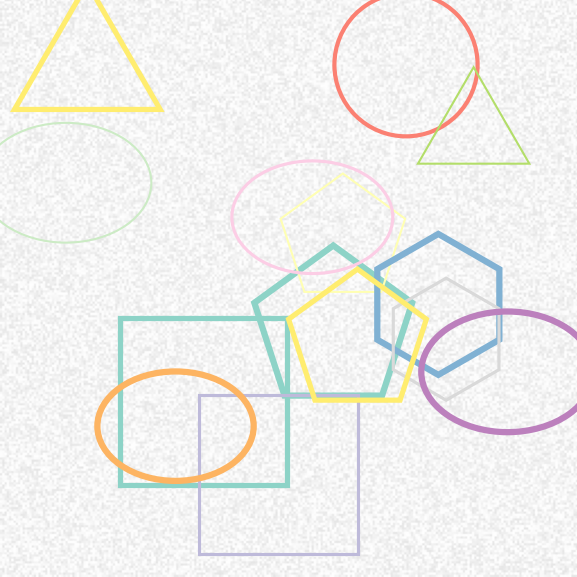[{"shape": "pentagon", "thickness": 3, "radius": 0.72, "center": [0.577, 0.43]}, {"shape": "square", "thickness": 2.5, "radius": 0.72, "center": [0.353, 0.304]}, {"shape": "pentagon", "thickness": 1, "radius": 0.57, "center": [0.594, 0.585]}, {"shape": "square", "thickness": 1.5, "radius": 0.69, "center": [0.482, 0.177]}, {"shape": "circle", "thickness": 2, "radius": 0.62, "center": [0.703, 0.887]}, {"shape": "hexagon", "thickness": 3, "radius": 0.61, "center": [0.759, 0.472]}, {"shape": "oval", "thickness": 3, "radius": 0.68, "center": [0.304, 0.261]}, {"shape": "triangle", "thickness": 1, "radius": 0.56, "center": [0.82, 0.771]}, {"shape": "oval", "thickness": 1.5, "radius": 0.7, "center": [0.541, 0.623]}, {"shape": "hexagon", "thickness": 1.5, "radius": 0.53, "center": [0.773, 0.412]}, {"shape": "oval", "thickness": 3, "radius": 0.75, "center": [0.879, 0.355]}, {"shape": "oval", "thickness": 1, "radius": 0.74, "center": [0.114, 0.683]}, {"shape": "triangle", "thickness": 2.5, "radius": 0.73, "center": [0.151, 0.882]}, {"shape": "pentagon", "thickness": 2.5, "radius": 0.63, "center": [0.619, 0.408]}]